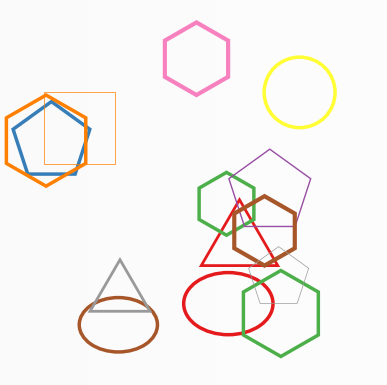[{"shape": "triangle", "thickness": 2, "radius": 0.57, "center": [0.618, 0.367]}, {"shape": "oval", "thickness": 2.5, "radius": 0.58, "center": [0.589, 0.211]}, {"shape": "pentagon", "thickness": 2.5, "radius": 0.52, "center": [0.133, 0.632]}, {"shape": "hexagon", "thickness": 2.5, "radius": 0.56, "center": [0.725, 0.186]}, {"shape": "hexagon", "thickness": 2.5, "radius": 0.41, "center": [0.585, 0.471]}, {"shape": "pentagon", "thickness": 1, "radius": 0.55, "center": [0.696, 0.502]}, {"shape": "square", "thickness": 0.5, "radius": 0.46, "center": [0.205, 0.668]}, {"shape": "hexagon", "thickness": 2.5, "radius": 0.59, "center": [0.119, 0.635]}, {"shape": "circle", "thickness": 2.5, "radius": 0.46, "center": [0.773, 0.76]}, {"shape": "oval", "thickness": 2.5, "radius": 0.5, "center": [0.305, 0.156]}, {"shape": "hexagon", "thickness": 3, "radius": 0.45, "center": [0.683, 0.4]}, {"shape": "hexagon", "thickness": 3, "radius": 0.47, "center": [0.507, 0.847]}, {"shape": "triangle", "thickness": 2, "radius": 0.45, "center": [0.31, 0.236]}, {"shape": "pentagon", "thickness": 0.5, "radius": 0.41, "center": [0.719, 0.278]}]